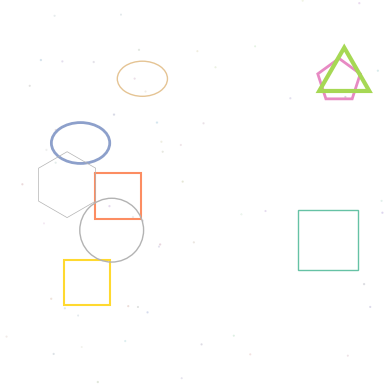[{"shape": "square", "thickness": 1, "radius": 0.39, "center": [0.852, 0.377]}, {"shape": "square", "thickness": 1.5, "radius": 0.3, "center": [0.306, 0.492]}, {"shape": "oval", "thickness": 2, "radius": 0.38, "center": [0.209, 0.629]}, {"shape": "pentagon", "thickness": 2, "radius": 0.29, "center": [0.881, 0.79]}, {"shape": "triangle", "thickness": 3, "radius": 0.38, "center": [0.894, 0.801]}, {"shape": "square", "thickness": 1.5, "radius": 0.3, "center": [0.225, 0.266]}, {"shape": "oval", "thickness": 1, "radius": 0.33, "center": [0.37, 0.795]}, {"shape": "hexagon", "thickness": 0.5, "radius": 0.43, "center": [0.174, 0.52]}, {"shape": "circle", "thickness": 1, "radius": 0.41, "center": [0.29, 0.402]}]